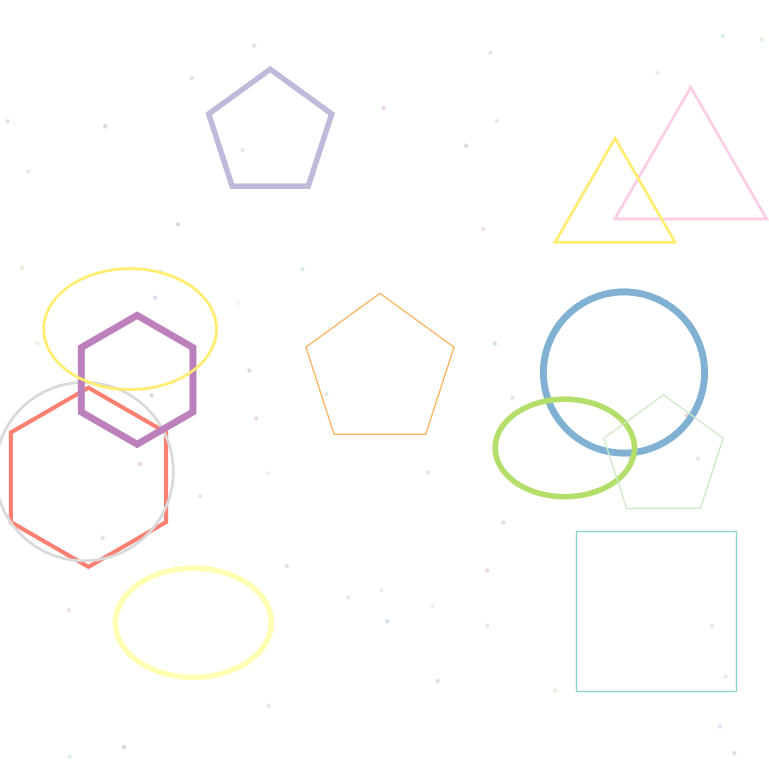[{"shape": "square", "thickness": 0.5, "radius": 0.52, "center": [0.852, 0.206]}, {"shape": "oval", "thickness": 2, "radius": 0.51, "center": [0.251, 0.191]}, {"shape": "pentagon", "thickness": 2, "radius": 0.42, "center": [0.351, 0.826]}, {"shape": "hexagon", "thickness": 1.5, "radius": 0.58, "center": [0.115, 0.38]}, {"shape": "circle", "thickness": 2.5, "radius": 0.52, "center": [0.81, 0.516]}, {"shape": "pentagon", "thickness": 0.5, "radius": 0.51, "center": [0.493, 0.518]}, {"shape": "oval", "thickness": 2, "radius": 0.45, "center": [0.734, 0.418]}, {"shape": "triangle", "thickness": 1, "radius": 0.57, "center": [0.897, 0.773]}, {"shape": "circle", "thickness": 1, "radius": 0.58, "center": [0.109, 0.388]}, {"shape": "hexagon", "thickness": 2.5, "radius": 0.42, "center": [0.178, 0.507]}, {"shape": "pentagon", "thickness": 0.5, "radius": 0.41, "center": [0.862, 0.406]}, {"shape": "triangle", "thickness": 1, "radius": 0.45, "center": [0.799, 0.73]}, {"shape": "oval", "thickness": 1, "radius": 0.56, "center": [0.169, 0.573]}]